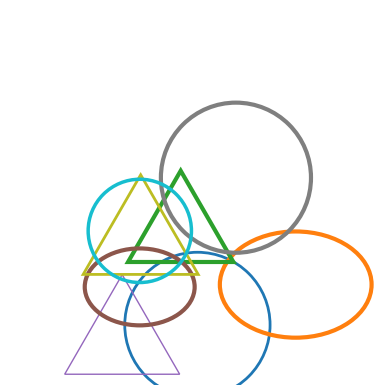[{"shape": "circle", "thickness": 2, "radius": 0.94, "center": [0.513, 0.156]}, {"shape": "oval", "thickness": 3, "radius": 0.99, "center": [0.768, 0.261]}, {"shape": "triangle", "thickness": 3, "radius": 0.79, "center": [0.469, 0.398]}, {"shape": "triangle", "thickness": 1, "radius": 0.86, "center": [0.317, 0.114]}, {"shape": "oval", "thickness": 3, "radius": 0.71, "center": [0.363, 0.255]}, {"shape": "circle", "thickness": 3, "radius": 0.97, "center": [0.613, 0.538]}, {"shape": "triangle", "thickness": 2, "radius": 0.86, "center": [0.365, 0.373]}, {"shape": "circle", "thickness": 2.5, "radius": 0.67, "center": [0.363, 0.4]}]